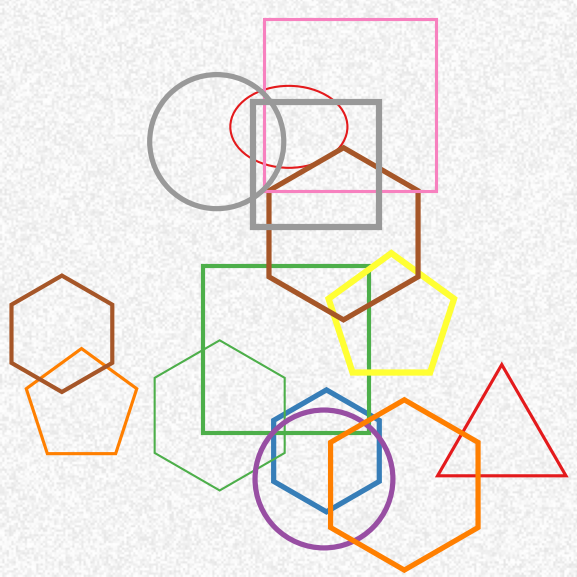[{"shape": "triangle", "thickness": 1.5, "radius": 0.64, "center": [0.869, 0.239]}, {"shape": "oval", "thickness": 1, "radius": 0.51, "center": [0.5, 0.779]}, {"shape": "hexagon", "thickness": 2.5, "radius": 0.53, "center": [0.565, 0.218]}, {"shape": "hexagon", "thickness": 1, "radius": 0.65, "center": [0.38, 0.28]}, {"shape": "square", "thickness": 2, "radius": 0.72, "center": [0.495, 0.394]}, {"shape": "circle", "thickness": 2.5, "radius": 0.6, "center": [0.561, 0.17]}, {"shape": "hexagon", "thickness": 2.5, "radius": 0.74, "center": [0.7, 0.159]}, {"shape": "pentagon", "thickness": 1.5, "radius": 0.5, "center": [0.141, 0.295]}, {"shape": "pentagon", "thickness": 3, "radius": 0.57, "center": [0.678, 0.446]}, {"shape": "hexagon", "thickness": 2, "radius": 0.5, "center": [0.107, 0.421]}, {"shape": "hexagon", "thickness": 2.5, "radius": 0.75, "center": [0.595, 0.594]}, {"shape": "square", "thickness": 1.5, "radius": 0.75, "center": [0.606, 0.817]}, {"shape": "circle", "thickness": 2.5, "radius": 0.58, "center": [0.375, 0.754]}, {"shape": "square", "thickness": 3, "radius": 0.55, "center": [0.547, 0.714]}]